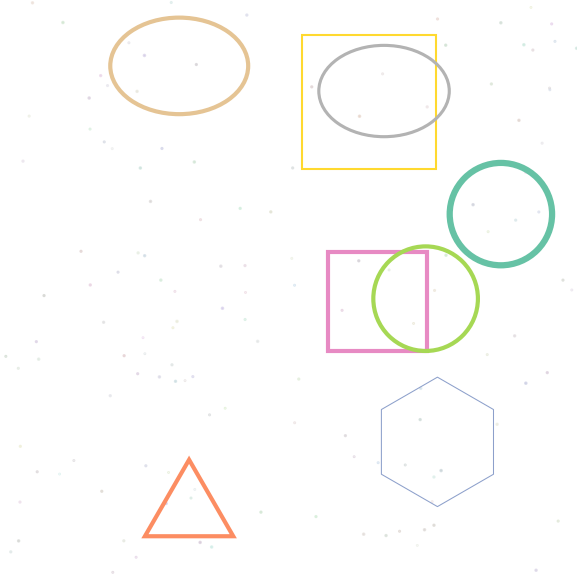[{"shape": "circle", "thickness": 3, "radius": 0.44, "center": [0.867, 0.628]}, {"shape": "triangle", "thickness": 2, "radius": 0.44, "center": [0.327, 0.115]}, {"shape": "hexagon", "thickness": 0.5, "radius": 0.56, "center": [0.757, 0.234]}, {"shape": "square", "thickness": 2, "radius": 0.43, "center": [0.654, 0.477]}, {"shape": "circle", "thickness": 2, "radius": 0.45, "center": [0.737, 0.482]}, {"shape": "square", "thickness": 1, "radius": 0.58, "center": [0.639, 0.822]}, {"shape": "oval", "thickness": 2, "radius": 0.6, "center": [0.31, 0.885]}, {"shape": "oval", "thickness": 1.5, "radius": 0.56, "center": [0.665, 0.842]}]